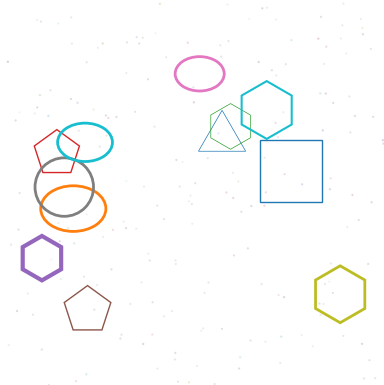[{"shape": "square", "thickness": 1, "radius": 0.4, "center": [0.756, 0.556]}, {"shape": "triangle", "thickness": 0.5, "radius": 0.35, "center": [0.577, 0.643]}, {"shape": "oval", "thickness": 2, "radius": 0.42, "center": [0.19, 0.458]}, {"shape": "hexagon", "thickness": 0.5, "radius": 0.3, "center": [0.599, 0.672]}, {"shape": "pentagon", "thickness": 1, "radius": 0.31, "center": [0.148, 0.602]}, {"shape": "hexagon", "thickness": 3, "radius": 0.29, "center": [0.109, 0.329]}, {"shape": "pentagon", "thickness": 1, "radius": 0.32, "center": [0.227, 0.195]}, {"shape": "oval", "thickness": 2, "radius": 0.32, "center": [0.519, 0.808]}, {"shape": "circle", "thickness": 2, "radius": 0.38, "center": [0.167, 0.514]}, {"shape": "hexagon", "thickness": 2, "radius": 0.37, "center": [0.884, 0.236]}, {"shape": "hexagon", "thickness": 1.5, "radius": 0.38, "center": [0.693, 0.714]}, {"shape": "oval", "thickness": 2, "radius": 0.36, "center": [0.221, 0.63]}]